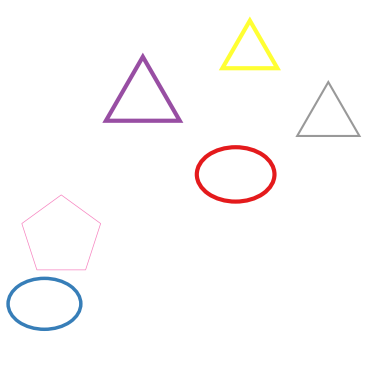[{"shape": "oval", "thickness": 3, "radius": 0.5, "center": [0.612, 0.547]}, {"shape": "oval", "thickness": 2.5, "radius": 0.47, "center": [0.115, 0.211]}, {"shape": "triangle", "thickness": 3, "radius": 0.55, "center": [0.371, 0.742]}, {"shape": "triangle", "thickness": 3, "radius": 0.41, "center": [0.649, 0.864]}, {"shape": "pentagon", "thickness": 0.5, "radius": 0.54, "center": [0.159, 0.386]}, {"shape": "triangle", "thickness": 1.5, "radius": 0.47, "center": [0.853, 0.694]}]